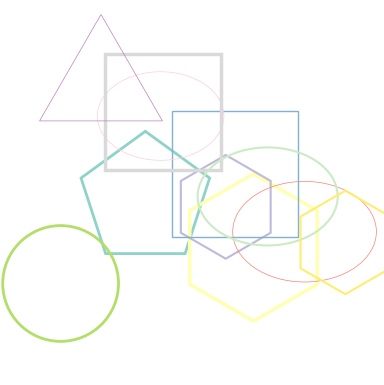[{"shape": "pentagon", "thickness": 2, "radius": 0.88, "center": [0.378, 0.483]}, {"shape": "hexagon", "thickness": 2.5, "radius": 0.96, "center": [0.658, 0.357]}, {"shape": "hexagon", "thickness": 1.5, "radius": 0.67, "center": [0.586, 0.463]}, {"shape": "oval", "thickness": 0.5, "radius": 0.93, "center": [0.791, 0.398]}, {"shape": "square", "thickness": 1, "radius": 0.82, "center": [0.611, 0.549]}, {"shape": "circle", "thickness": 2, "radius": 0.75, "center": [0.157, 0.264]}, {"shape": "oval", "thickness": 0.5, "radius": 0.82, "center": [0.417, 0.699]}, {"shape": "square", "thickness": 2.5, "radius": 0.75, "center": [0.424, 0.71]}, {"shape": "triangle", "thickness": 0.5, "radius": 0.92, "center": [0.262, 0.778]}, {"shape": "oval", "thickness": 1.5, "radius": 0.91, "center": [0.695, 0.49]}, {"shape": "hexagon", "thickness": 1.5, "radius": 0.67, "center": [0.897, 0.37]}]